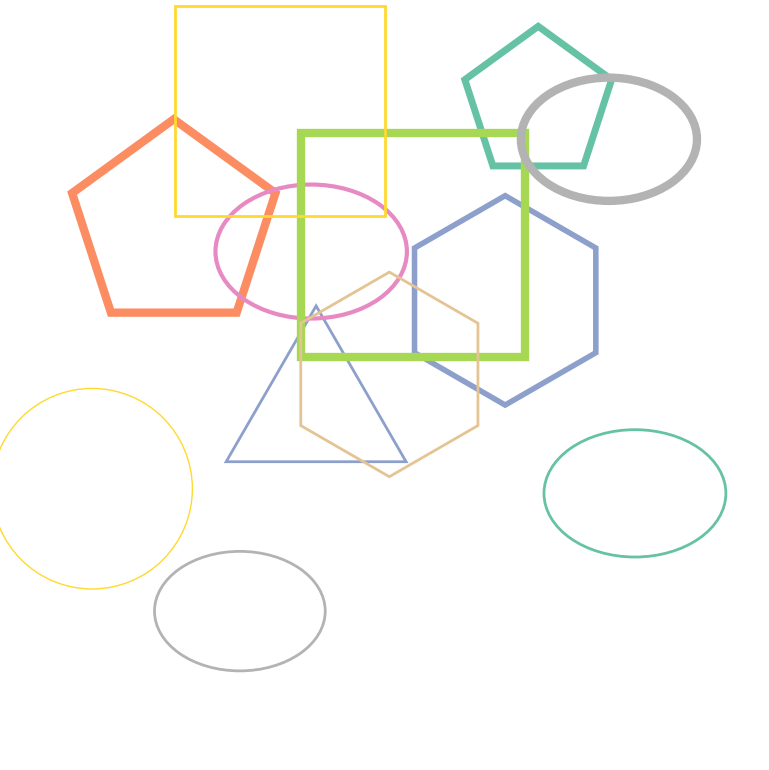[{"shape": "oval", "thickness": 1, "radius": 0.59, "center": [0.825, 0.359]}, {"shape": "pentagon", "thickness": 2.5, "radius": 0.5, "center": [0.699, 0.866]}, {"shape": "pentagon", "thickness": 3, "radius": 0.69, "center": [0.226, 0.706]}, {"shape": "triangle", "thickness": 1, "radius": 0.67, "center": [0.411, 0.468]}, {"shape": "hexagon", "thickness": 2, "radius": 0.68, "center": [0.656, 0.61]}, {"shape": "oval", "thickness": 1.5, "radius": 0.62, "center": [0.404, 0.673]}, {"shape": "square", "thickness": 3, "radius": 0.73, "center": [0.536, 0.681]}, {"shape": "circle", "thickness": 0.5, "radius": 0.65, "center": [0.12, 0.365]}, {"shape": "square", "thickness": 1, "radius": 0.68, "center": [0.364, 0.856]}, {"shape": "hexagon", "thickness": 1, "radius": 0.66, "center": [0.506, 0.514]}, {"shape": "oval", "thickness": 3, "radius": 0.57, "center": [0.791, 0.819]}, {"shape": "oval", "thickness": 1, "radius": 0.55, "center": [0.312, 0.206]}]